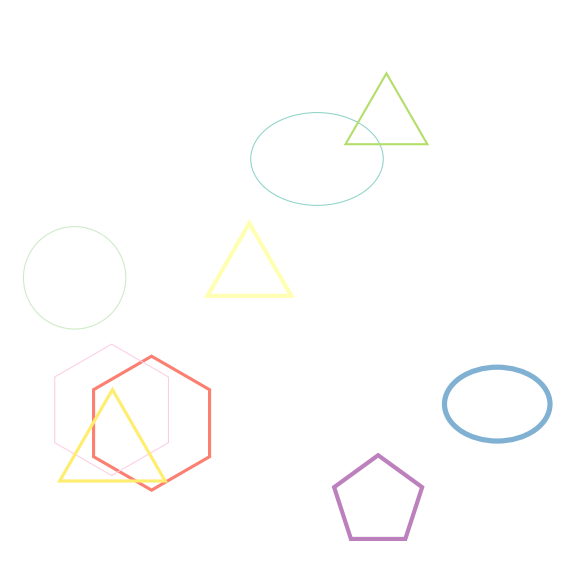[{"shape": "oval", "thickness": 0.5, "radius": 0.57, "center": [0.549, 0.724]}, {"shape": "triangle", "thickness": 2, "radius": 0.42, "center": [0.432, 0.529]}, {"shape": "hexagon", "thickness": 1.5, "radius": 0.58, "center": [0.262, 0.266]}, {"shape": "oval", "thickness": 2.5, "radius": 0.46, "center": [0.861, 0.299]}, {"shape": "triangle", "thickness": 1, "radius": 0.41, "center": [0.669, 0.79]}, {"shape": "hexagon", "thickness": 0.5, "radius": 0.57, "center": [0.193, 0.289]}, {"shape": "pentagon", "thickness": 2, "radius": 0.4, "center": [0.655, 0.131]}, {"shape": "circle", "thickness": 0.5, "radius": 0.44, "center": [0.129, 0.518]}, {"shape": "triangle", "thickness": 1.5, "radius": 0.53, "center": [0.195, 0.219]}]